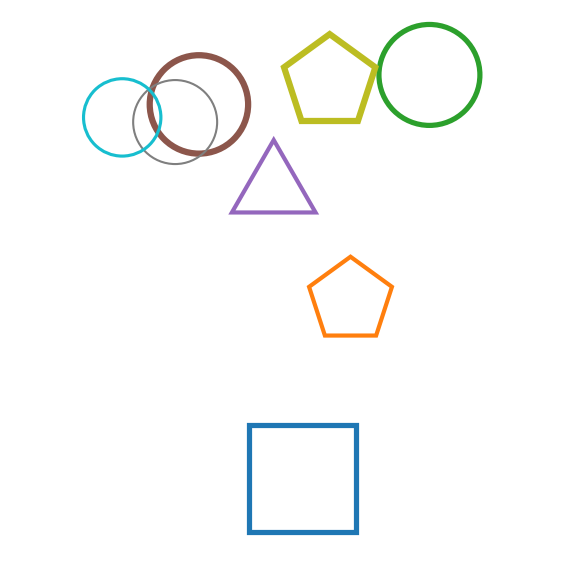[{"shape": "square", "thickness": 2.5, "radius": 0.46, "center": [0.524, 0.17]}, {"shape": "pentagon", "thickness": 2, "radius": 0.38, "center": [0.607, 0.479]}, {"shape": "circle", "thickness": 2.5, "radius": 0.44, "center": [0.744, 0.869]}, {"shape": "triangle", "thickness": 2, "radius": 0.42, "center": [0.474, 0.673]}, {"shape": "circle", "thickness": 3, "radius": 0.43, "center": [0.344, 0.818]}, {"shape": "circle", "thickness": 1, "radius": 0.36, "center": [0.303, 0.788]}, {"shape": "pentagon", "thickness": 3, "radius": 0.42, "center": [0.571, 0.857]}, {"shape": "circle", "thickness": 1.5, "radius": 0.33, "center": [0.212, 0.796]}]